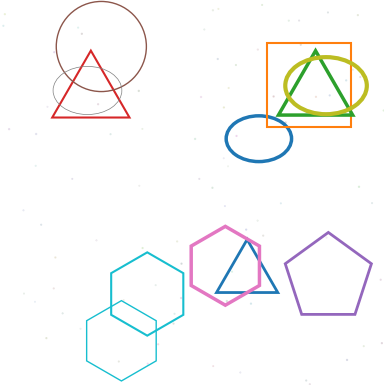[{"shape": "triangle", "thickness": 2, "radius": 0.46, "center": [0.642, 0.286]}, {"shape": "oval", "thickness": 2.5, "radius": 0.42, "center": [0.672, 0.64]}, {"shape": "square", "thickness": 1.5, "radius": 0.55, "center": [0.803, 0.779]}, {"shape": "triangle", "thickness": 2.5, "radius": 0.56, "center": [0.82, 0.757]}, {"shape": "triangle", "thickness": 1.5, "radius": 0.58, "center": [0.236, 0.753]}, {"shape": "pentagon", "thickness": 2, "radius": 0.59, "center": [0.853, 0.279]}, {"shape": "circle", "thickness": 1, "radius": 0.59, "center": [0.263, 0.879]}, {"shape": "hexagon", "thickness": 2.5, "radius": 0.51, "center": [0.585, 0.31]}, {"shape": "oval", "thickness": 0.5, "radius": 0.45, "center": [0.227, 0.765]}, {"shape": "oval", "thickness": 3, "radius": 0.53, "center": [0.847, 0.777]}, {"shape": "hexagon", "thickness": 1.5, "radius": 0.54, "center": [0.382, 0.236]}, {"shape": "hexagon", "thickness": 1, "radius": 0.52, "center": [0.315, 0.115]}]